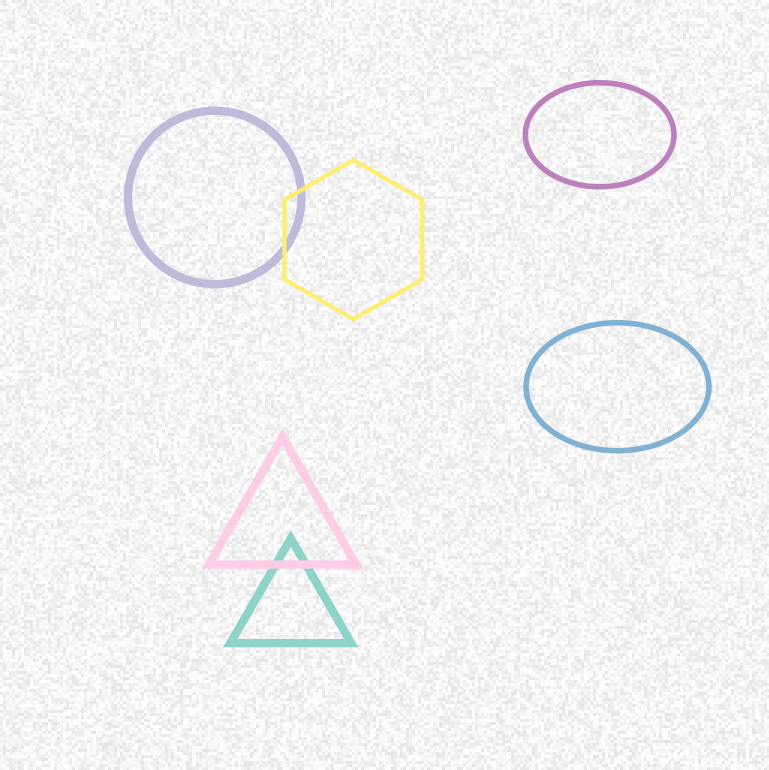[{"shape": "triangle", "thickness": 3, "radius": 0.45, "center": [0.378, 0.21]}, {"shape": "circle", "thickness": 3, "radius": 0.56, "center": [0.279, 0.744]}, {"shape": "oval", "thickness": 2, "radius": 0.59, "center": [0.802, 0.498]}, {"shape": "triangle", "thickness": 3, "radius": 0.55, "center": [0.367, 0.322]}, {"shape": "oval", "thickness": 2, "radius": 0.48, "center": [0.779, 0.825]}, {"shape": "hexagon", "thickness": 1.5, "radius": 0.52, "center": [0.459, 0.689]}]